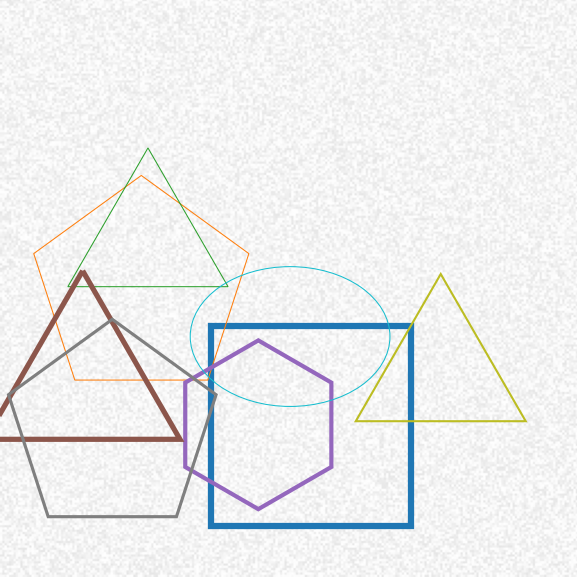[{"shape": "square", "thickness": 3, "radius": 0.87, "center": [0.538, 0.262]}, {"shape": "pentagon", "thickness": 0.5, "radius": 0.98, "center": [0.245, 0.499]}, {"shape": "triangle", "thickness": 0.5, "radius": 0.8, "center": [0.256, 0.583]}, {"shape": "hexagon", "thickness": 2, "radius": 0.73, "center": [0.447, 0.264]}, {"shape": "triangle", "thickness": 2.5, "radius": 0.97, "center": [0.143, 0.336]}, {"shape": "pentagon", "thickness": 1.5, "radius": 0.94, "center": [0.194, 0.257]}, {"shape": "triangle", "thickness": 1, "radius": 0.85, "center": [0.763, 0.355]}, {"shape": "oval", "thickness": 0.5, "radius": 0.86, "center": [0.502, 0.416]}]